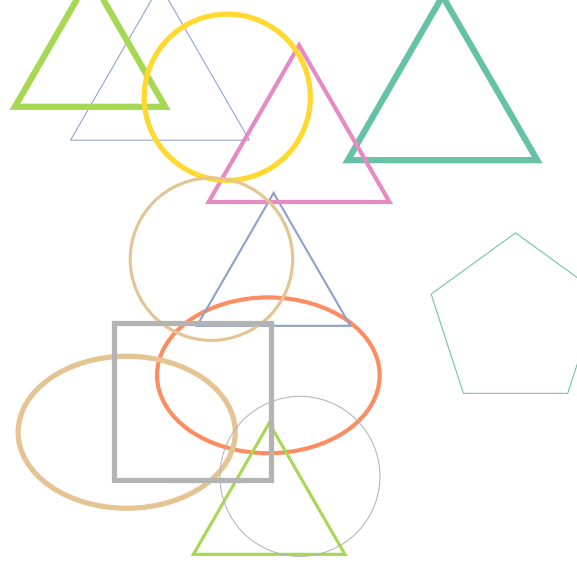[{"shape": "triangle", "thickness": 3, "radius": 0.95, "center": [0.766, 0.817]}, {"shape": "pentagon", "thickness": 0.5, "radius": 0.77, "center": [0.893, 0.442]}, {"shape": "oval", "thickness": 2, "radius": 0.96, "center": [0.465, 0.349]}, {"shape": "triangle", "thickness": 0.5, "radius": 0.89, "center": [0.277, 0.846]}, {"shape": "triangle", "thickness": 1, "radius": 0.77, "center": [0.474, 0.512]}, {"shape": "triangle", "thickness": 2, "radius": 0.9, "center": [0.518, 0.74]}, {"shape": "triangle", "thickness": 3, "radius": 0.75, "center": [0.156, 0.889]}, {"shape": "triangle", "thickness": 1.5, "radius": 0.76, "center": [0.466, 0.115]}, {"shape": "circle", "thickness": 2.5, "radius": 0.72, "center": [0.394, 0.831]}, {"shape": "circle", "thickness": 1.5, "radius": 0.7, "center": [0.366, 0.55]}, {"shape": "oval", "thickness": 2.5, "radius": 0.94, "center": [0.219, 0.251]}, {"shape": "circle", "thickness": 0.5, "radius": 0.69, "center": [0.519, 0.174]}, {"shape": "square", "thickness": 2.5, "radius": 0.68, "center": [0.333, 0.303]}]